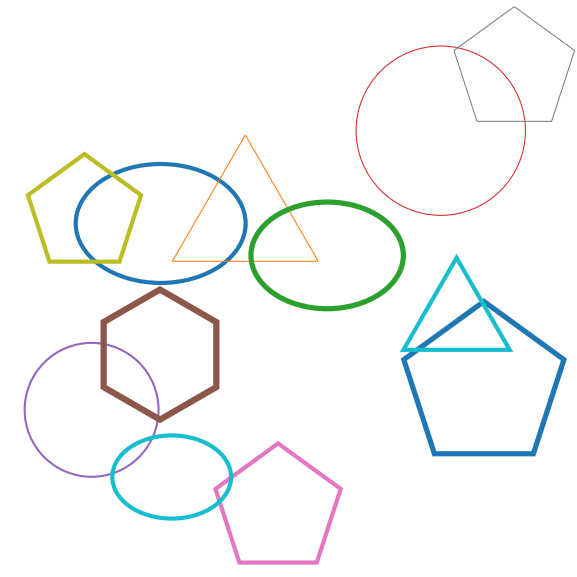[{"shape": "pentagon", "thickness": 2.5, "radius": 0.73, "center": [0.838, 0.331]}, {"shape": "oval", "thickness": 2, "radius": 0.74, "center": [0.278, 0.612]}, {"shape": "triangle", "thickness": 0.5, "radius": 0.73, "center": [0.425, 0.62]}, {"shape": "oval", "thickness": 2.5, "radius": 0.66, "center": [0.567, 0.557]}, {"shape": "circle", "thickness": 0.5, "radius": 0.73, "center": [0.763, 0.773]}, {"shape": "circle", "thickness": 1, "radius": 0.58, "center": [0.159, 0.289]}, {"shape": "hexagon", "thickness": 3, "radius": 0.56, "center": [0.277, 0.385]}, {"shape": "pentagon", "thickness": 2, "radius": 0.57, "center": [0.481, 0.117]}, {"shape": "pentagon", "thickness": 0.5, "radius": 0.55, "center": [0.891, 0.878]}, {"shape": "pentagon", "thickness": 2, "radius": 0.52, "center": [0.146, 0.629]}, {"shape": "triangle", "thickness": 2, "radius": 0.53, "center": [0.791, 0.446]}, {"shape": "oval", "thickness": 2, "radius": 0.51, "center": [0.297, 0.173]}]